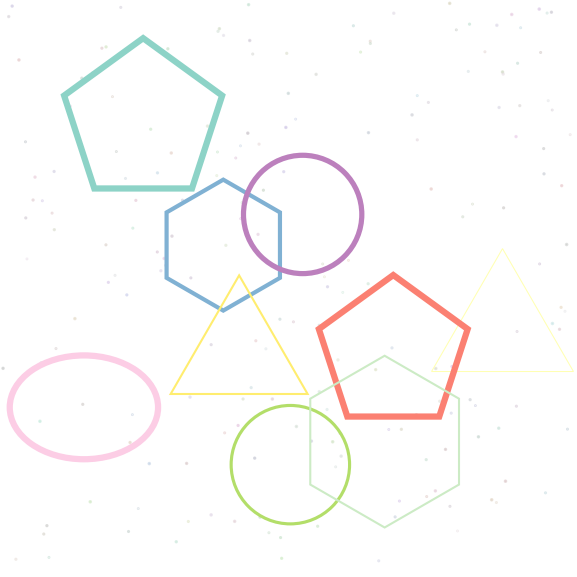[{"shape": "pentagon", "thickness": 3, "radius": 0.72, "center": [0.248, 0.789]}, {"shape": "triangle", "thickness": 0.5, "radius": 0.71, "center": [0.87, 0.427]}, {"shape": "pentagon", "thickness": 3, "radius": 0.68, "center": [0.681, 0.387]}, {"shape": "hexagon", "thickness": 2, "radius": 0.57, "center": [0.387, 0.575]}, {"shape": "circle", "thickness": 1.5, "radius": 0.51, "center": [0.503, 0.195]}, {"shape": "oval", "thickness": 3, "radius": 0.64, "center": [0.145, 0.294]}, {"shape": "circle", "thickness": 2.5, "radius": 0.51, "center": [0.524, 0.628]}, {"shape": "hexagon", "thickness": 1, "radius": 0.74, "center": [0.666, 0.234]}, {"shape": "triangle", "thickness": 1, "radius": 0.68, "center": [0.414, 0.385]}]